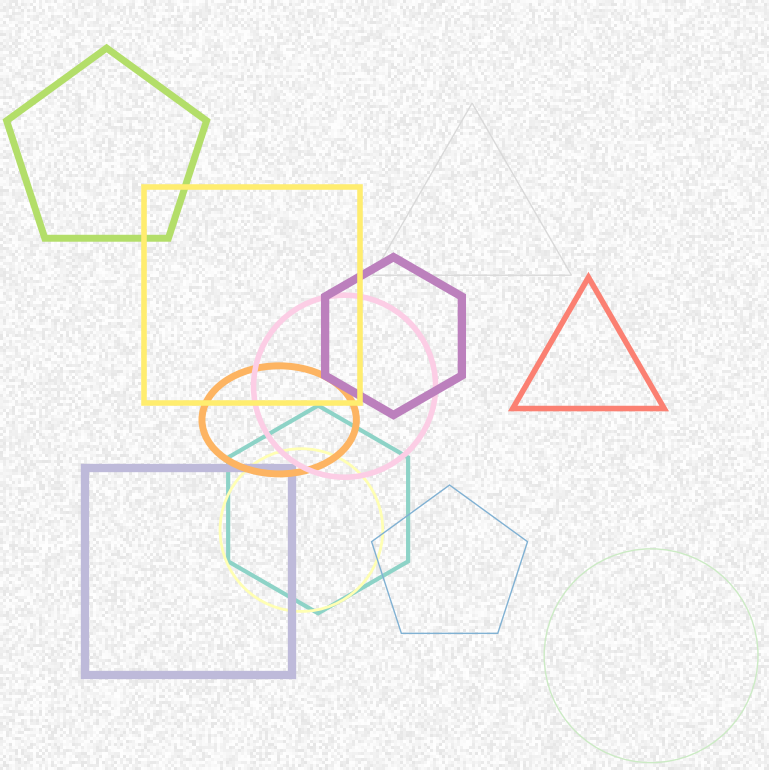[{"shape": "hexagon", "thickness": 1.5, "radius": 0.67, "center": [0.413, 0.338]}, {"shape": "circle", "thickness": 1, "radius": 0.53, "center": [0.391, 0.312]}, {"shape": "square", "thickness": 3, "radius": 0.67, "center": [0.245, 0.257]}, {"shape": "triangle", "thickness": 2, "radius": 0.57, "center": [0.764, 0.526]}, {"shape": "pentagon", "thickness": 0.5, "radius": 0.53, "center": [0.584, 0.264]}, {"shape": "oval", "thickness": 2.5, "radius": 0.5, "center": [0.363, 0.455]}, {"shape": "pentagon", "thickness": 2.5, "radius": 0.68, "center": [0.138, 0.801]}, {"shape": "circle", "thickness": 2, "radius": 0.59, "center": [0.447, 0.498]}, {"shape": "triangle", "thickness": 0.5, "radius": 0.74, "center": [0.613, 0.717]}, {"shape": "hexagon", "thickness": 3, "radius": 0.51, "center": [0.511, 0.564]}, {"shape": "circle", "thickness": 0.5, "radius": 0.69, "center": [0.846, 0.148]}, {"shape": "square", "thickness": 2, "radius": 0.7, "center": [0.327, 0.617]}]